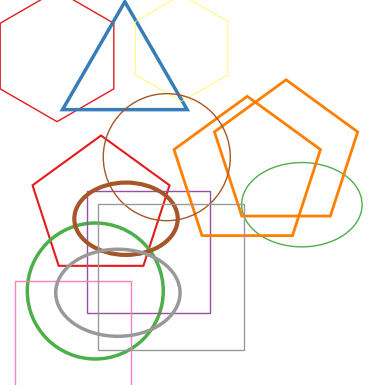[{"shape": "hexagon", "thickness": 1, "radius": 0.85, "center": [0.148, 0.854]}, {"shape": "pentagon", "thickness": 1.5, "radius": 0.94, "center": [0.262, 0.461]}, {"shape": "triangle", "thickness": 2.5, "radius": 0.93, "center": [0.324, 0.809]}, {"shape": "oval", "thickness": 1, "radius": 0.78, "center": [0.784, 0.468]}, {"shape": "circle", "thickness": 2.5, "radius": 0.88, "center": [0.247, 0.244]}, {"shape": "square", "thickness": 1, "radius": 0.8, "center": [0.386, 0.345]}, {"shape": "pentagon", "thickness": 2, "radius": 0.98, "center": [0.743, 0.597]}, {"shape": "pentagon", "thickness": 2, "radius": 1.0, "center": [0.642, 0.55]}, {"shape": "hexagon", "thickness": 0.5, "radius": 0.69, "center": [0.472, 0.875]}, {"shape": "circle", "thickness": 1, "radius": 0.82, "center": [0.433, 0.592]}, {"shape": "oval", "thickness": 3, "radius": 0.67, "center": [0.327, 0.432]}, {"shape": "square", "thickness": 1, "radius": 0.75, "center": [0.189, 0.119]}, {"shape": "oval", "thickness": 2.5, "radius": 0.81, "center": [0.306, 0.24]}, {"shape": "square", "thickness": 1, "radius": 0.94, "center": [0.444, 0.28]}]